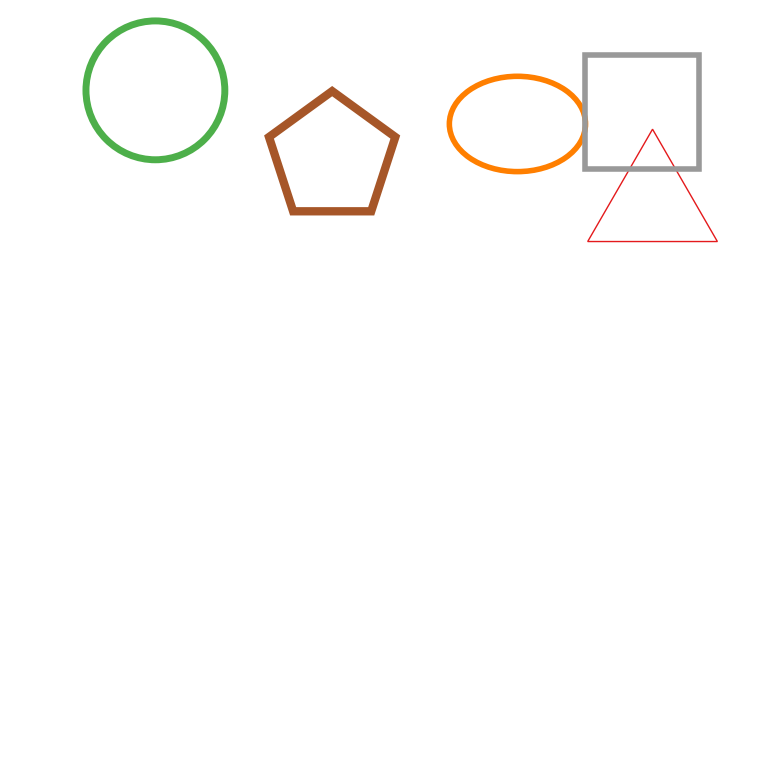[{"shape": "triangle", "thickness": 0.5, "radius": 0.49, "center": [0.847, 0.735]}, {"shape": "circle", "thickness": 2.5, "radius": 0.45, "center": [0.202, 0.883]}, {"shape": "oval", "thickness": 2, "radius": 0.44, "center": [0.672, 0.839]}, {"shape": "pentagon", "thickness": 3, "radius": 0.43, "center": [0.431, 0.795]}, {"shape": "square", "thickness": 2, "radius": 0.37, "center": [0.834, 0.854]}]